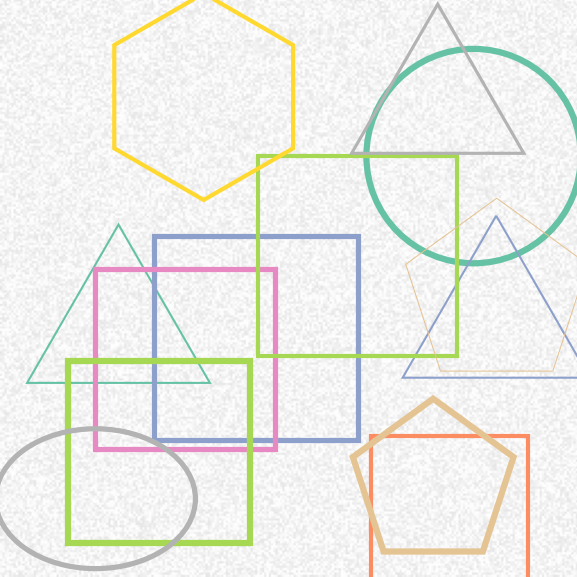[{"shape": "triangle", "thickness": 1, "radius": 0.91, "center": [0.205, 0.427]}, {"shape": "circle", "thickness": 3, "radius": 0.93, "center": [0.82, 0.729]}, {"shape": "square", "thickness": 2, "radius": 0.68, "center": [0.778, 0.109]}, {"shape": "square", "thickness": 2.5, "radius": 0.88, "center": [0.444, 0.414]}, {"shape": "triangle", "thickness": 1, "radius": 0.93, "center": [0.859, 0.439]}, {"shape": "square", "thickness": 2.5, "radius": 0.78, "center": [0.32, 0.378]}, {"shape": "square", "thickness": 3, "radius": 0.79, "center": [0.275, 0.216]}, {"shape": "square", "thickness": 2, "radius": 0.86, "center": [0.62, 0.556]}, {"shape": "hexagon", "thickness": 2, "radius": 0.89, "center": [0.353, 0.832]}, {"shape": "pentagon", "thickness": 3, "radius": 0.73, "center": [0.75, 0.162]}, {"shape": "pentagon", "thickness": 0.5, "radius": 0.83, "center": [0.86, 0.49]}, {"shape": "oval", "thickness": 2.5, "radius": 0.86, "center": [0.165, 0.136]}, {"shape": "triangle", "thickness": 1.5, "radius": 0.86, "center": [0.758, 0.82]}]